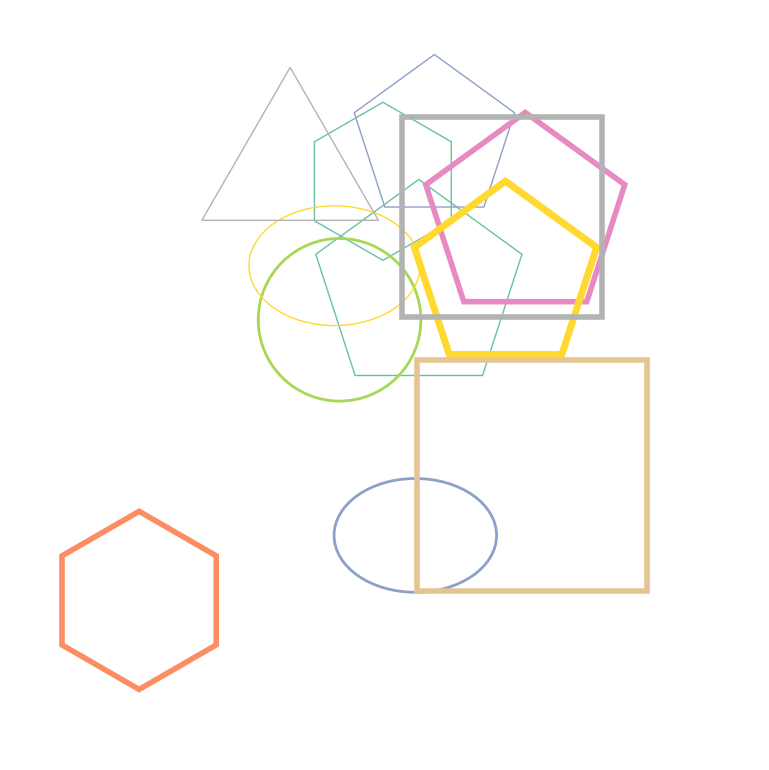[{"shape": "hexagon", "thickness": 0.5, "radius": 0.51, "center": [0.497, 0.765]}, {"shape": "pentagon", "thickness": 0.5, "radius": 0.7, "center": [0.544, 0.626]}, {"shape": "hexagon", "thickness": 2, "radius": 0.58, "center": [0.181, 0.22]}, {"shape": "oval", "thickness": 1, "radius": 0.53, "center": [0.539, 0.305]}, {"shape": "pentagon", "thickness": 0.5, "radius": 0.55, "center": [0.564, 0.82]}, {"shape": "pentagon", "thickness": 2, "radius": 0.68, "center": [0.682, 0.718]}, {"shape": "circle", "thickness": 1, "radius": 0.53, "center": [0.441, 0.585]}, {"shape": "pentagon", "thickness": 2.5, "radius": 0.62, "center": [0.657, 0.64]}, {"shape": "oval", "thickness": 0.5, "radius": 0.56, "center": [0.434, 0.655]}, {"shape": "square", "thickness": 2, "radius": 0.75, "center": [0.691, 0.382]}, {"shape": "square", "thickness": 2, "radius": 0.65, "center": [0.652, 0.718]}, {"shape": "triangle", "thickness": 0.5, "radius": 0.66, "center": [0.377, 0.78]}]